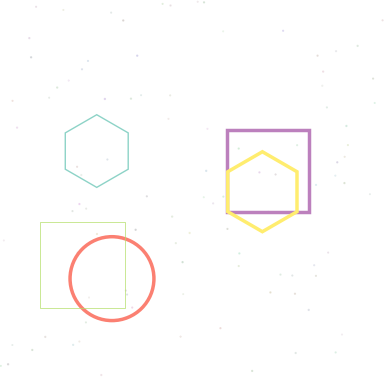[{"shape": "hexagon", "thickness": 1, "radius": 0.47, "center": [0.251, 0.608]}, {"shape": "circle", "thickness": 2.5, "radius": 0.54, "center": [0.291, 0.276]}, {"shape": "square", "thickness": 0.5, "radius": 0.56, "center": [0.215, 0.311]}, {"shape": "square", "thickness": 2.5, "radius": 0.53, "center": [0.696, 0.557]}, {"shape": "hexagon", "thickness": 2.5, "radius": 0.52, "center": [0.682, 0.502]}]